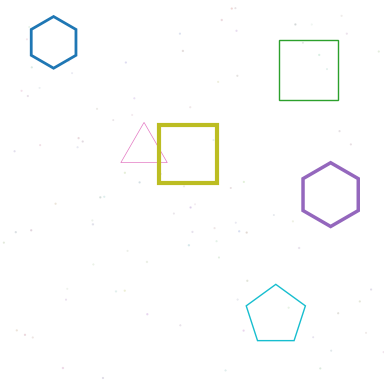[{"shape": "hexagon", "thickness": 2, "radius": 0.34, "center": [0.139, 0.89]}, {"shape": "square", "thickness": 1, "radius": 0.39, "center": [0.801, 0.819]}, {"shape": "hexagon", "thickness": 2.5, "radius": 0.41, "center": [0.859, 0.495]}, {"shape": "triangle", "thickness": 0.5, "radius": 0.35, "center": [0.374, 0.612]}, {"shape": "square", "thickness": 3, "radius": 0.38, "center": [0.488, 0.6]}, {"shape": "pentagon", "thickness": 1, "radius": 0.4, "center": [0.716, 0.181]}]